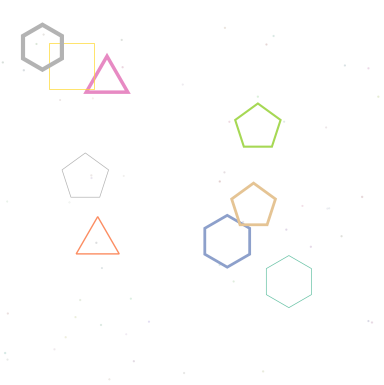[{"shape": "hexagon", "thickness": 0.5, "radius": 0.34, "center": [0.75, 0.269]}, {"shape": "triangle", "thickness": 1, "radius": 0.32, "center": [0.254, 0.373]}, {"shape": "hexagon", "thickness": 2, "radius": 0.34, "center": [0.59, 0.373]}, {"shape": "triangle", "thickness": 2.5, "radius": 0.31, "center": [0.278, 0.792]}, {"shape": "pentagon", "thickness": 1.5, "radius": 0.31, "center": [0.67, 0.669]}, {"shape": "square", "thickness": 0.5, "radius": 0.3, "center": [0.186, 0.829]}, {"shape": "pentagon", "thickness": 2, "radius": 0.3, "center": [0.659, 0.465]}, {"shape": "hexagon", "thickness": 3, "radius": 0.29, "center": [0.11, 0.877]}, {"shape": "pentagon", "thickness": 0.5, "radius": 0.32, "center": [0.222, 0.539]}]